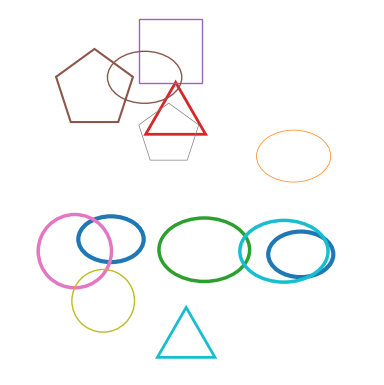[{"shape": "oval", "thickness": 3, "radius": 0.42, "center": [0.288, 0.379]}, {"shape": "oval", "thickness": 3, "radius": 0.42, "center": [0.781, 0.339]}, {"shape": "oval", "thickness": 0.5, "radius": 0.48, "center": [0.763, 0.595]}, {"shape": "oval", "thickness": 2.5, "radius": 0.59, "center": [0.531, 0.351]}, {"shape": "triangle", "thickness": 2, "radius": 0.45, "center": [0.456, 0.696]}, {"shape": "square", "thickness": 1, "radius": 0.41, "center": [0.443, 0.868]}, {"shape": "pentagon", "thickness": 1.5, "radius": 0.52, "center": [0.245, 0.768]}, {"shape": "oval", "thickness": 1, "radius": 0.48, "center": [0.376, 0.799]}, {"shape": "circle", "thickness": 2.5, "radius": 0.48, "center": [0.194, 0.348]}, {"shape": "pentagon", "thickness": 0.5, "radius": 0.41, "center": [0.438, 0.65]}, {"shape": "circle", "thickness": 1, "radius": 0.41, "center": [0.268, 0.219]}, {"shape": "triangle", "thickness": 2, "radius": 0.43, "center": [0.484, 0.115]}, {"shape": "oval", "thickness": 2.5, "radius": 0.57, "center": [0.738, 0.347]}]